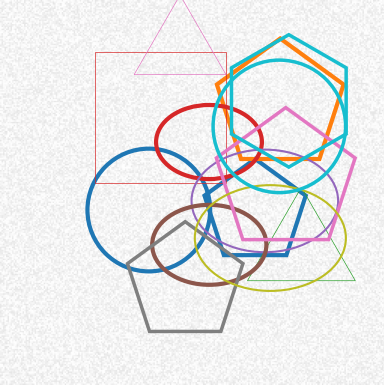[{"shape": "pentagon", "thickness": 3, "radius": 0.69, "center": [0.663, 0.449]}, {"shape": "circle", "thickness": 3, "radius": 0.8, "center": [0.387, 0.454]}, {"shape": "pentagon", "thickness": 3, "radius": 0.87, "center": [0.728, 0.727]}, {"shape": "triangle", "thickness": 0.5, "radius": 0.81, "center": [0.783, 0.352]}, {"shape": "oval", "thickness": 3, "radius": 0.69, "center": [0.543, 0.631]}, {"shape": "square", "thickness": 0.5, "radius": 0.85, "center": [0.417, 0.694]}, {"shape": "oval", "thickness": 1.5, "radius": 0.95, "center": [0.688, 0.478]}, {"shape": "oval", "thickness": 3, "radius": 0.74, "center": [0.544, 0.364]}, {"shape": "pentagon", "thickness": 2.5, "radius": 0.95, "center": [0.742, 0.531]}, {"shape": "triangle", "thickness": 0.5, "radius": 0.69, "center": [0.468, 0.875]}, {"shape": "pentagon", "thickness": 2.5, "radius": 0.79, "center": [0.481, 0.267]}, {"shape": "oval", "thickness": 1.5, "radius": 0.98, "center": [0.702, 0.382]}, {"shape": "hexagon", "thickness": 2.5, "radius": 0.86, "center": [0.75, 0.738]}, {"shape": "circle", "thickness": 2.5, "radius": 0.86, "center": [0.726, 0.672]}]